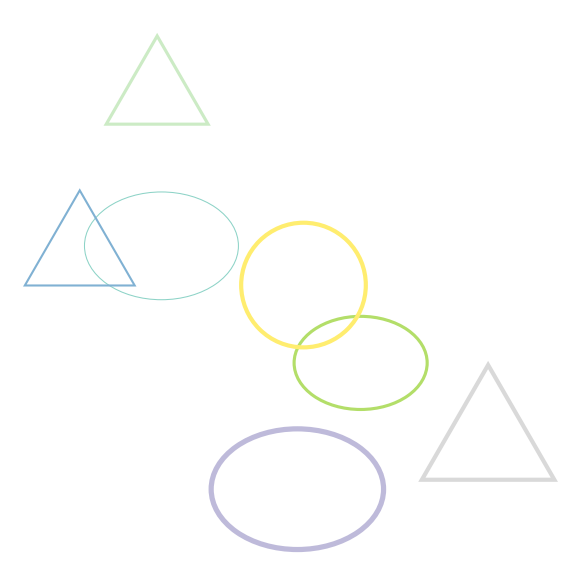[{"shape": "oval", "thickness": 0.5, "radius": 0.67, "center": [0.28, 0.573]}, {"shape": "oval", "thickness": 2.5, "radius": 0.75, "center": [0.515, 0.152]}, {"shape": "triangle", "thickness": 1, "radius": 0.55, "center": [0.138, 0.56]}, {"shape": "oval", "thickness": 1.5, "radius": 0.58, "center": [0.624, 0.371]}, {"shape": "triangle", "thickness": 2, "radius": 0.66, "center": [0.845, 0.235]}, {"shape": "triangle", "thickness": 1.5, "radius": 0.51, "center": [0.272, 0.835]}, {"shape": "circle", "thickness": 2, "radius": 0.54, "center": [0.526, 0.506]}]